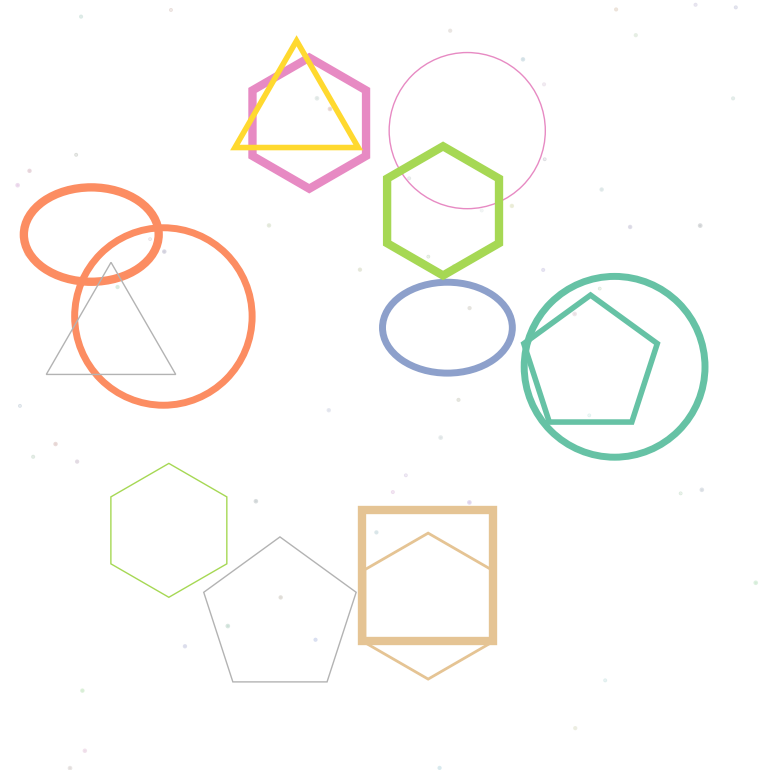[{"shape": "circle", "thickness": 2.5, "radius": 0.59, "center": [0.798, 0.524]}, {"shape": "pentagon", "thickness": 2, "radius": 0.46, "center": [0.767, 0.526]}, {"shape": "circle", "thickness": 2.5, "radius": 0.58, "center": [0.212, 0.589]}, {"shape": "oval", "thickness": 3, "radius": 0.44, "center": [0.119, 0.695]}, {"shape": "oval", "thickness": 2.5, "radius": 0.42, "center": [0.581, 0.574]}, {"shape": "hexagon", "thickness": 3, "radius": 0.43, "center": [0.402, 0.84]}, {"shape": "circle", "thickness": 0.5, "radius": 0.51, "center": [0.607, 0.83]}, {"shape": "hexagon", "thickness": 0.5, "radius": 0.43, "center": [0.219, 0.311]}, {"shape": "hexagon", "thickness": 3, "radius": 0.42, "center": [0.575, 0.726]}, {"shape": "triangle", "thickness": 2, "radius": 0.46, "center": [0.385, 0.855]}, {"shape": "square", "thickness": 3, "radius": 0.43, "center": [0.555, 0.252]}, {"shape": "hexagon", "thickness": 1, "radius": 0.47, "center": [0.556, 0.213]}, {"shape": "triangle", "thickness": 0.5, "radius": 0.49, "center": [0.144, 0.562]}, {"shape": "pentagon", "thickness": 0.5, "radius": 0.52, "center": [0.364, 0.199]}]